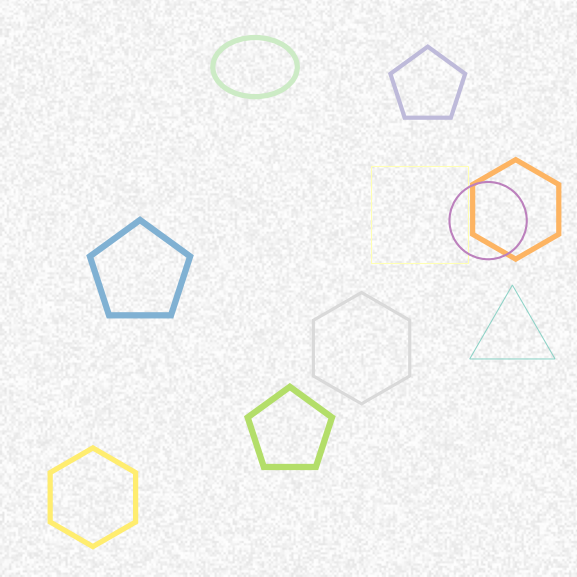[{"shape": "triangle", "thickness": 0.5, "radius": 0.43, "center": [0.887, 0.42]}, {"shape": "square", "thickness": 0.5, "radius": 0.42, "center": [0.726, 0.628]}, {"shape": "pentagon", "thickness": 2, "radius": 0.34, "center": [0.741, 0.85]}, {"shape": "pentagon", "thickness": 3, "radius": 0.46, "center": [0.242, 0.527]}, {"shape": "hexagon", "thickness": 2.5, "radius": 0.43, "center": [0.893, 0.637]}, {"shape": "pentagon", "thickness": 3, "radius": 0.38, "center": [0.502, 0.253]}, {"shape": "hexagon", "thickness": 1.5, "radius": 0.48, "center": [0.626, 0.396]}, {"shape": "circle", "thickness": 1, "radius": 0.33, "center": [0.845, 0.617]}, {"shape": "oval", "thickness": 2.5, "radius": 0.37, "center": [0.442, 0.883]}, {"shape": "hexagon", "thickness": 2.5, "radius": 0.43, "center": [0.161, 0.138]}]